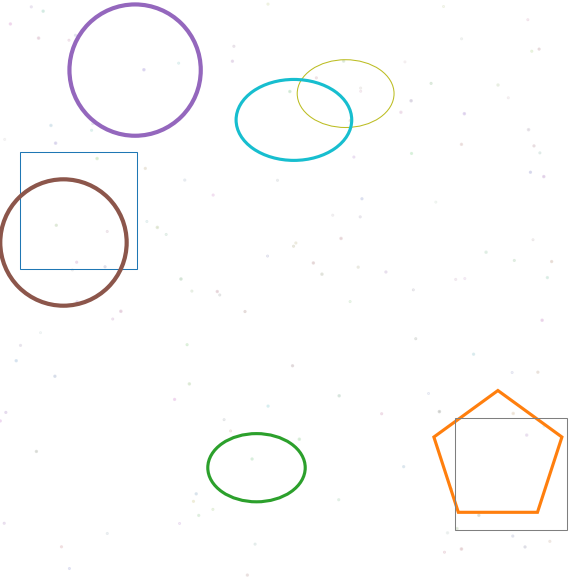[{"shape": "square", "thickness": 0.5, "radius": 0.5, "center": [0.136, 0.635]}, {"shape": "pentagon", "thickness": 1.5, "radius": 0.58, "center": [0.862, 0.206]}, {"shape": "oval", "thickness": 1.5, "radius": 0.42, "center": [0.444, 0.189]}, {"shape": "circle", "thickness": 2, "radius": 0.57, "center": [0.234, 0.878]}, {"shape": "circle", "thickness": 2, "radius": 0.55, "center": [0.11, 0.579]}, {"shape": "square", "thickness": 0.5, "radius": 0.48, "center": [0.885, 0.178]}, {"shape": "oval", "thickness": 0.5, "radius": 0.42, "center": [0.599, 0.837]}, {"shape": "oval", "thickness": 1.5, "radius": 0.5, "center": [0.509, 0.791]}]